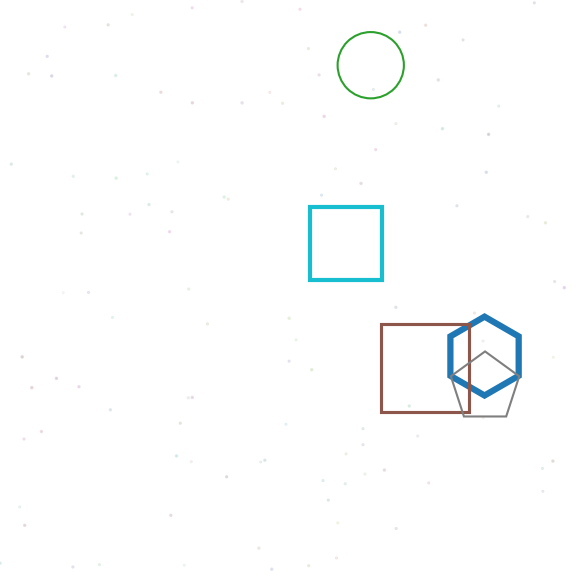[{"shape": "hexagon", "thickness": 3, "radius": 0.34, "center": [0.839, 0.383]}, {"shape": "circle", "thickness": 1, "radius": 0.29, "center": [0.642, 0.886]}, {"shape": "square", "thickness": 1.5, "radius": 0.38, "center": [0.736, 0.362]}, {"shape": "pentagon", "thickness": 1, "radius": 0.31, "center": [0.84, 0.328]}, {"shape": "square", "thickness": 2, "radius": 0.31, "center": [0.599, 0.578]}]